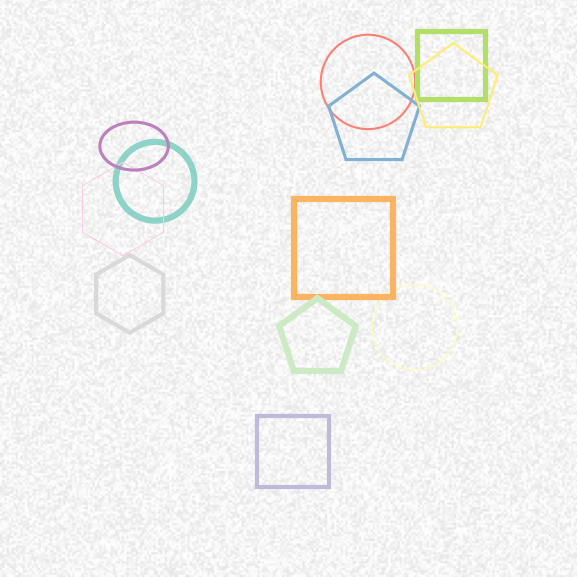[{"shape": "circle", "thickness": 3, "radius": 0.34, "center": [0.269, 0.685]}, {"shape": "circle", "thickness": 0.5, "radius": 0.37, "center": [0.718, 0.432]}, {"shape": "square", "thickness": 2, "radius": 0.31, "center": [0.507, 0.217]}, {"shape": "circle", "thickness": 1, "radius": 0.41, "center": [0.637, 0.857]}, {"shape": "pentagon", "thickness": 1.5, "radius": 0.41, "center": [0.648, 0.79]}, {"shape": "square", "thickness": 3, "radius": 0.43, "center": [0.595, 0.57]}, {"shape": "square", "thickness": 2.5, "radius": 0.3, "center": [0.782, 0.887]}, {"shape": "hexagon", "thickness": 0.5, "radius": 0.4, "center": [0.213, 0.637]}, {"shape": "hexagon", "thickness": 2, "radius": 0.34, "center": [0.225, 0.49]}, {"shape": "oval", "thickness": 1.5, "radius": 0.3, "center": [0.232, 0.746]}, {"shape": "pentagon", "thickness": 3, "radius": 0.35, "center": [0.55, 0.413]}, {"shape": "pentagon", "thickness": 1, "radius": 0.4, "center": [0.785, 0.844]}]